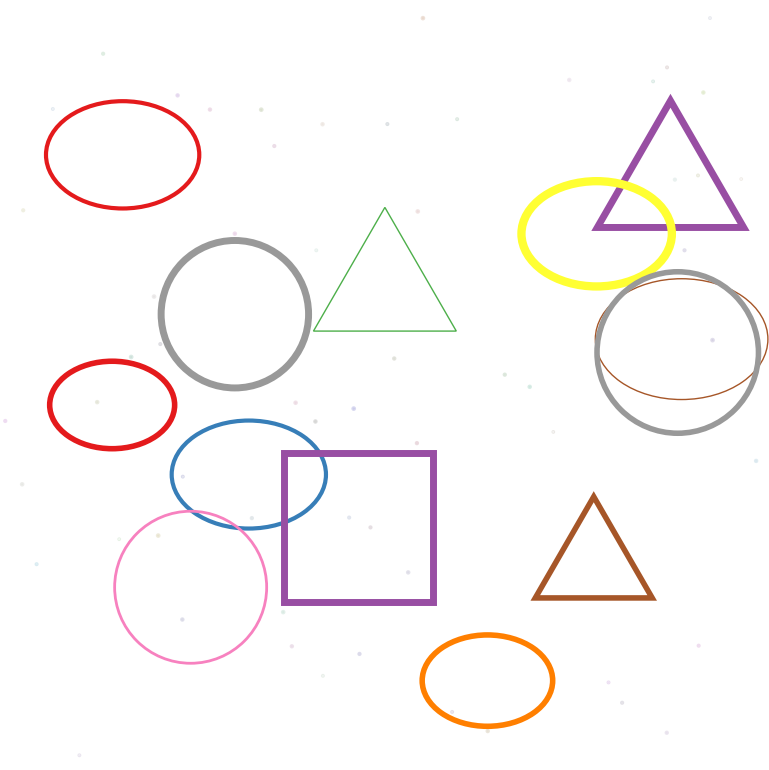[{"shape": "oval", "thickness": 1.5, "radius": 0.5, "center": [0.159, 0.799]}, {"shape": "oval", "thickness": 2, "radius": 0.41, "center": [0.146, 0.474]}, {"shape": "oval", "thickness": 1.5, "radius": 0.5, "center": [0.323, 0.384]}, {"shape": "triangle", "thickness": 0.5, "radius": 0.54, "center": [0.5, 0.624]}, {"shape": "triangle", "thickness": 2.5, "radius": 0.55, "center": [0.871, 0.759]}, {"shape": "square", "thickness": 2.5, "radius": 0.49, "center": [0.465, 0.315]}, {"shape": "oval", "thickness": 2, "radius": 0.42, "center": [0.633, 0.116]}, {"shape": "oval", "thickness": 3, "radius": 0.49, "center": [0.775, 0.696]}, {"shape": "oval", "thickness": 0.5, "radius": 0.56, "center": [0.885, 0.56]}, {"shape": "triangle", "thickness": 2, "radius": 0.44, "center": [0.771, 0.267]}, {"shape": "circle", "thickness": 1, "radius": 0.49, "center": [0.248, 0.237]}, {"shape": "circle", "thickness": 2, "radius": 0.52, "center": [0.88, 0.542]}, {"shape": "circle", "thickness": 2.5, "radius": 0.48, "center": [0.305, 0.592]}]